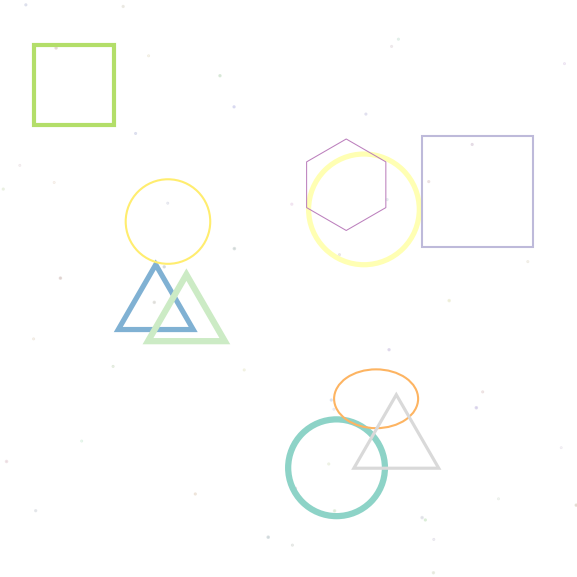[{"shape": "circle", "thickness": 3, "radius": 0.42, "center": [0.583, 0.189]}, {"shape": "circle", "thickness": 2.5, "radius": 0.48, "center": [0.63, 0.637]}, {"shape": "square", "thickness": 1, "radius": 0.48, "center": [0.827, 0.668]}, {"shape": "triangle", "thickness": 2.5, "radius": 0.37, "center": [0.27, 0.466]}, {"shape": "oval", "thickness": 1, "radius": 0.36, "center": [0.651, 0.309]}, {"shape": "square", "thickness": 2, "radius": 0.35, "center": [0.128, 0.852]}, {"shape": "triangle", "thickness": 1.5, "radius": 0.42, "center": [0.686, 0.231]}, {"shape": "hexagon", "thickness": 0.5, "radius": 0.4, "center": [0.6, 0.679]}, {"shape": "triangle", "thickness": 3, "radius": 0.38, "center": [0.323, 0.447]}, {"shape": "circle", "thickness": 1, "radius": 0.37, "center": [0.291, 0.615]}]